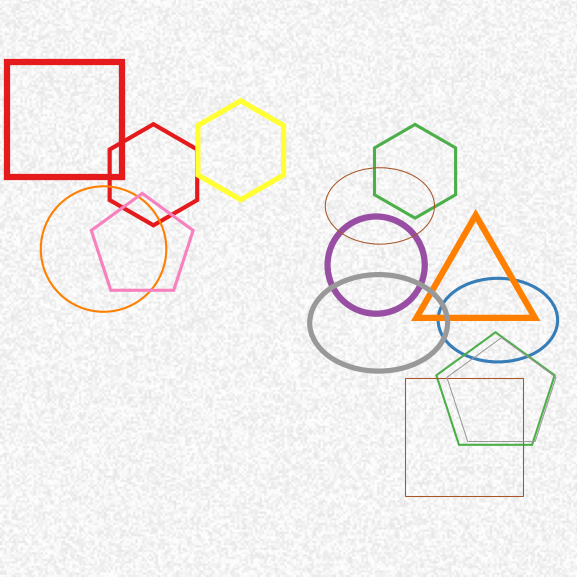[{"shape": "square", "thickness": 3, "radius": 0.5, "center": [0.111, 0.792]}, {"shape": "hexagon", "thickness": 2, "radius": 0.44, "center": [0.266, 0.697]}, {"shape": "oval", "thickness": 1.5, "radius": 0.52, "center": [0.862, 0.445]}, {"shape": "pentagon", "thickness": 1, "radius": 0.54, "center": [0.858, 0.316]}, {"shape": "hexagon", "thickness": 1.5, "radius": 0.41, "center": [0.719, 0.703]}, {"shape": "circle", "thickness": 3, "radius": 0.42, "center": [0.651, 0.54]}, {"shape": "triangle", "thickness": 3, "radius": 0.59, "center": [0.824, 0.508]}, {"shape": "circle", "thickness": 1, "radius": 0.54, "center": [0.179, 0.568]}, {"shape": "hexagon", "thickness": 2.5, "radius": 0.43, "center": [0.417, 0.739]}, {"shape": "oval", "thickness": 0.5, "radius": 0.47, "center": [0.658, 0.643]}, {"shape": "square", "thickness": 0.5, "radius": 0.51, "center": [0.803, 0.242]}, {"shape": "pentagon", "thickness": 1.5, "radius": 0.46, "center": [0.246, 0.571]}, {"shape": "pentagon", "thickness": 0.5, "radius": 0.5, "center": [0.868, 0.315]}, {"shape": "oval", "thickness": 2.5, "radius": 0.6, "center": [0.656, 0.44]}]